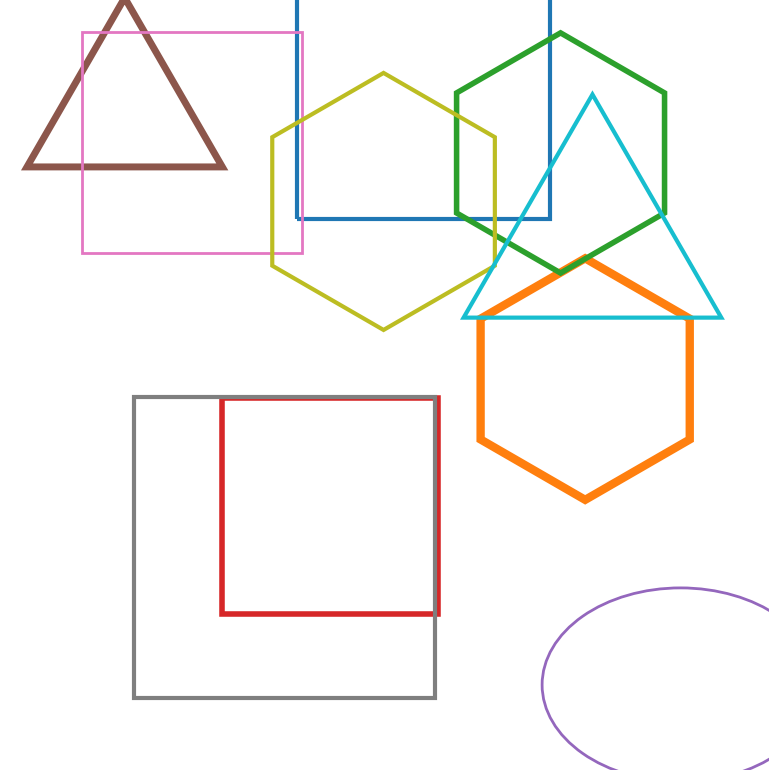[{"shape": "square", "thickness": 1.5, "radius": 0.82, "center": [0.55, 0.88]}, {"shape": "hexagon", "thickness": 3, "radius": 0.78, "center": [0.76, 0.508]}, {"shape": "hexagon", "thickness": 2, "radius": 0.78, "center": [0.728, 0.801]}, {"shape": "square", "thickness": 2, "radius": 0.7, "center": [0.429, 0.343]}, {"shape": "oval", "thickness": 1, "radius": 0.9, "center": [0.884, 0.111]}, {"shape": "triangle", "thickness": 2.5, "radius": 0.73, "center": [0.162, 0.856]}, {"shape": "square", "thickness": 1, "radius": 0.72, "center": [0.249, 0.815]}, {"shape": "square", "thickness": 1.5, "radius": 0.98, "center": [0.369, 0.289]}, {"shape": "hexagon", "thickness": 1.5, "radius": 0.83, "center": [0.498, 0.738]}, {"shape": "triangle", "thickness": 1.5, "radius": 0.97, "center": [0.769, 0.684]}]